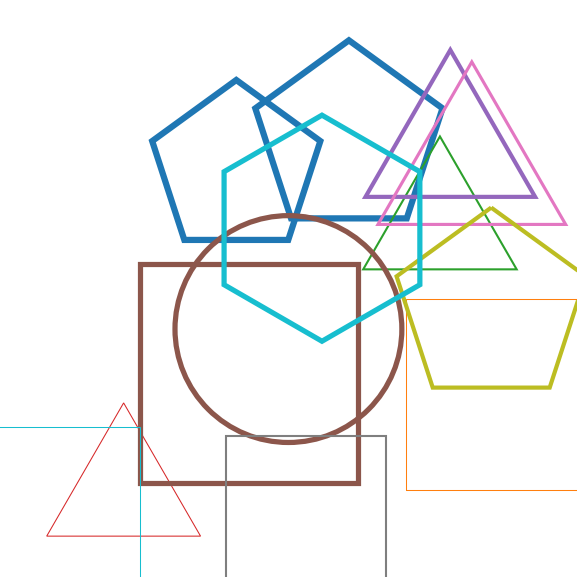[{"shape": "pentagon", "thickness": 3, "radius": 0.77, "center": [0.409, 0.708]}, {"shape": "pentagon", "thickness": 3, "radius": 0.85, "center": [0.604, 0.759]}, {"shape": "square", "thickness": 0.5, "radius": 0.83, "center": [0.868, 0.317]}, {"shape": "triangle", "thickness": 1, "radius": 0.77, "center": [0.762, 0.609]}, {"shape": "triangle", "thickness": 0.5, "radius": 0.77, "center": [0.214, 0.148]}, {"shape": "triangle", "thickness": 2, "radius": 0.85, "center": [0.78, 0.743]}, {"shape": "circle", "thickness": 2.5, "radius": 0.98, "center": [0.499, 0.429]}, {"shape": "square", "thickness": 2.5, "radius": 0.95, "center": [0.432, 0.352]}, {"shape": "triangle", "thickness": 1.5, "radius": 0.94, "center": [0.817, 0.704]}, {"shape": "square", "thickness": 1, "radius": 0.69, "center": [0.53, 0.105]}, {"shape": "pentagon", "thickness": 2, "radius": 0.86, "center": [0.851, 0.467]}, {"shape": "square", "thickness": 0.5, "radius": 0.67, "center": [0.109, 0.126]}, {"shape": "hexagon", "thickness": 2.5, "radius": 0.98, "center": [0.558, 0.604]}]